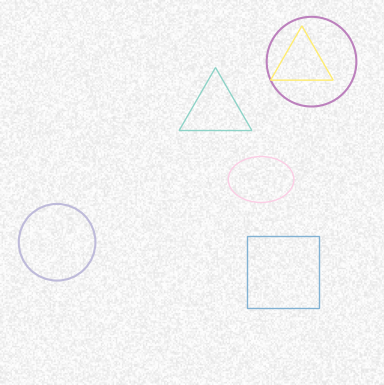[{"shape": "triangle", "thickness": 1, "radius": 0.55, "center": [0.56, 0.715]}, {"shape": "circle", "thickness": 1.5, "radius": 0.5, "center": [0.148, 0.371]}, {"shape": "square", "thickness": 1, "radius": 0.47, "center": [0.735, 0.294]}, {"shape": "oval", "thickness": 1, "radius": 0.43, "center": [0.678, 0.534]}, {"shape": "circle", "thickness": 1.5, "radius": 0.58, "center": [0.809, 0.84]}, {"shape": "triangle", "thickness": 1, "radius": 0.47, "center": [0.784, 0.839]}]